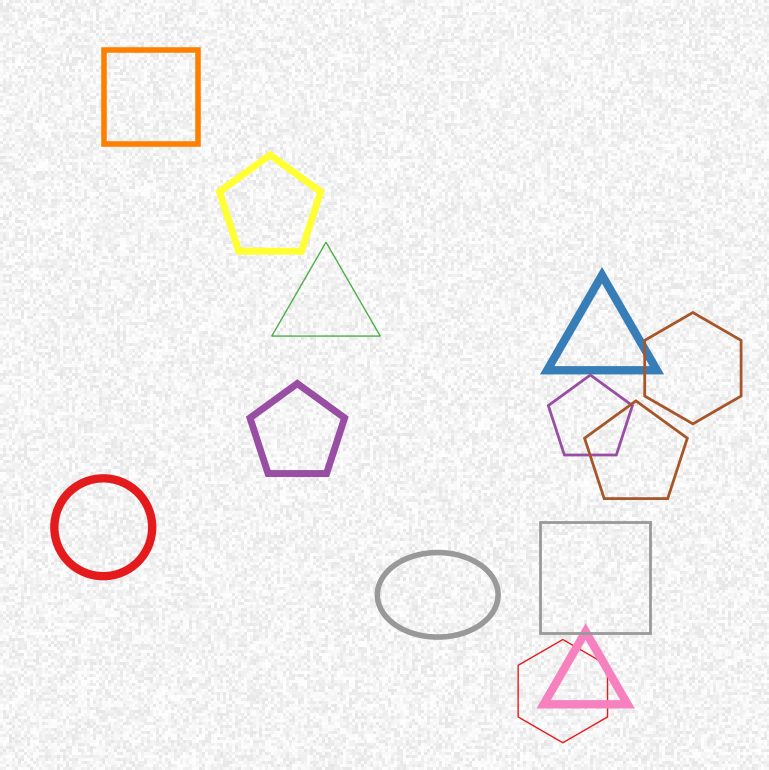[{"shape": "circle", "thickness": 3, "radius": 0.32, "center": [0.134, 0.315]}, {"shape": "hexagon", "thickness": 0.5, "radius": 0.34, "center": [0.731, 0.102]}, {"shape": "triangle", "thickness": 3, "radius": 0.41, "center": [0.782, 0.56]}, {"shape": "triangle", "thickness": 0.5, "radius": 0.41, "center": [0.423, 0.604]}, {"shape": "pentagon", "thickness": 1, "radius": 0.29, "center": [0.767, 0.456]}, {"shape": "pentagon", "thickness": 2.5, "radius": 0.32, "center": [0.386, 0.437]}, {"shape": "square", "thickness": 2, "radius": 0.3, "center": [0.196, 0.874]}, {"shape": "pentagon", "thickness": 2.5, "radius": 0.35, "center": [0.351, 0.73]}, {"shape": "pentagon", "thickness": 1, "radius": 0.35, "center": [0.826, 0.409]}, {"shape": "hexagon", "thickness": 1, "radius": 0.36, "center": [0.9, 0.522]}, {"shape": "triangle", "thickness": 3, "radius": 0.31, "center": [0.761, 0.117]}, {"shape": "square", "thickness": 1, "radius": 0.36, "center": [0.773, 0.25]}, {"shape": "oval", "thickness": 2, "radius": 0.39, "center": [0.568, 0.228]}]